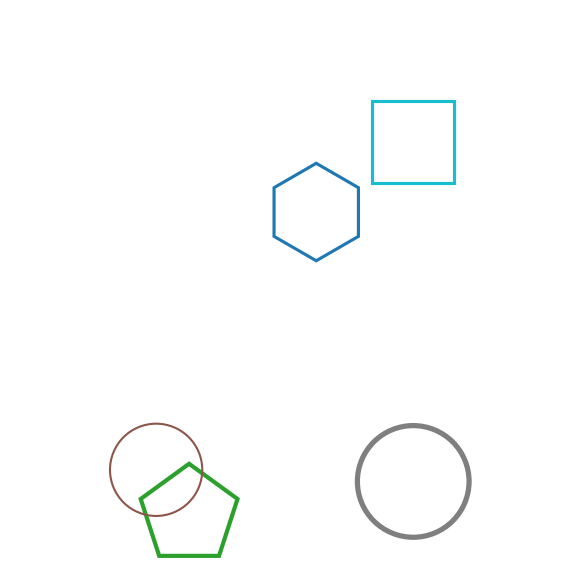[{"shape": "hexagon", "thickness": 1.5, "radius": 0.42, "center": [0.548, 0.632]}, {"shape": "pentagon", "thickness": 2, "radius": 0.44, "center": [0.327, 0.108]}, {"shape": "circle", "thickness": 1, "radius": 0.4, "center": [0.27, 0.186]}, {"shape": "circle", "thickness": 2.5, "radius": 0.48, "center": [0.716, 0.165]}, {"shape": "square", "thickness": 1.5, "radius": 0.35, "center": [0.716, 0.753]}]